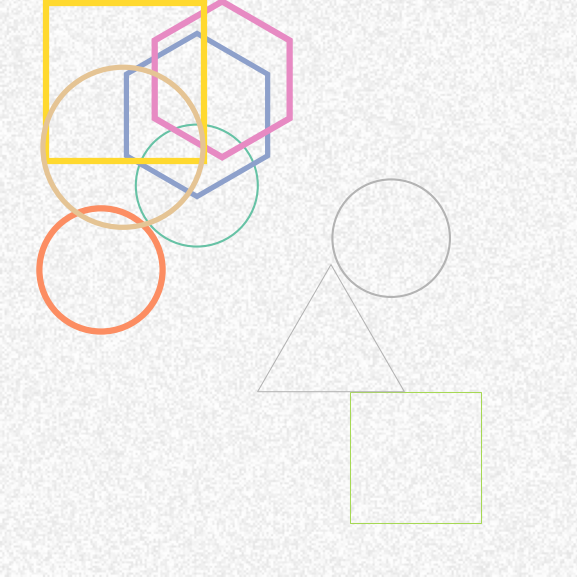[{"shape": "circle", "thickness": 1, "radius": 0.53, "center": [0.341, 0.678]}, {"shape": "circle", "thickness": 3, "radius": 0.53, "center": [0.175, 0.532]}, {"shape": "hexagon", "thickness": 2.5, "radius": 0.71, "center": [0.341, 0.8]}, {"shape": "hexagon", "thickness": 3, "radius": 0.67, "center": [0.385, 0.862]}, {"shape": "square", "thickness": 0.5, "radius": 0.57, "center": [0.719, 0.206]}, {"shape": "square", "thickness": 3, "radius": 0.68, "center": [0.217, 0.857]}, {"shape": "circle", "thickness": 2.5, "radius": 0.69, "center": [0.213, 0.744]}, {"shape": "circle", "thickness": 1, "radius": 0.51, "center": [0.677, 0.587]}, {"shape": "triangle", "thickness": 0.5, "radius": 0.73, "center": [0.573, 0.394]}]